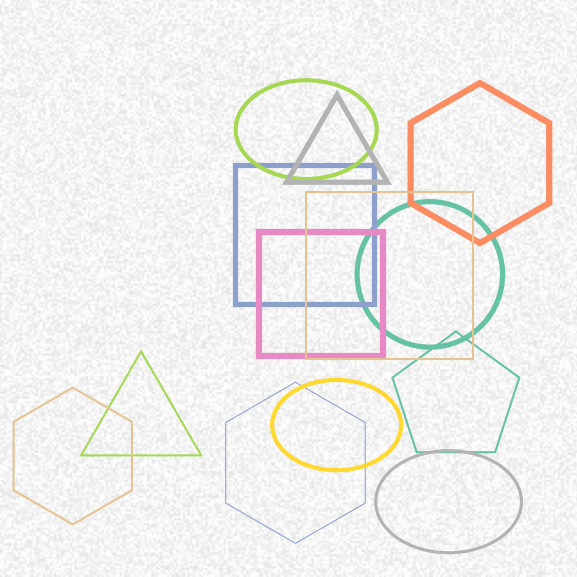[{"shape": "circle", "thickness": 2.5, "radius": 0.63, "center": [0.744, 0.524]}, {"shape": "pentagon", "thickness": 1, "radius": 0.58, "center": [0.789, 0.31]}, {"shape": "hexagon", "thickness": 3, "radius": 0.69, "center": [0.831, 0.717]}, {"shape": "square", "thickness": 2.5, "radius": 0.6, "center": [0.527, 0.593]}, {"shape": "hexagon", "thickness": 0.5, "radius": 0.7, "center": [0.512, 0.198]}, {"shape": "square", "thickness": 3, "radius": 0.54, "center": [0.555, 0.49]}, {"shape": "oval", "thickness": 2, "radius": 0.61, "center": [0.53, 0.775]}, {"shape": "triangle", "thickness": 1, "radius": 0.6, "center": [0.244, 0.271]}, {"shape": "oval", "thickness": 2, "radius": 0.56, "center": [0.583, 0.263]}, {"shape": "square", "thickness": 1, "radius": 0.72, "center": [0.675, 0.522]}, {"shape": "hexagon", "thickness": 1, "radius": 0.59, "center": [0.126, 0.209]}, {"shape": "triangle", "thickness": 2.5, "radius": 0.5, "center": [0.583, 0.734]}, {"shape": "oval", "thickness": 1.5, "radius": 0.63, "center": [0.777, 0.13]}]